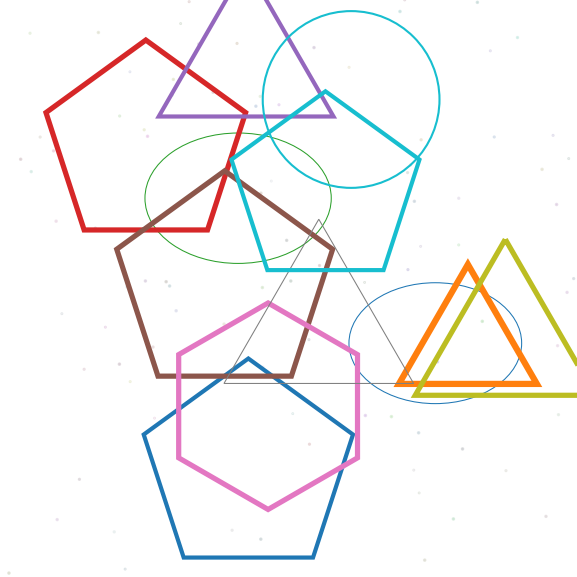[{"shape": "oval", "thickness": 0.5, "radius": 0.75, "center": [0.754, 0.405]}, {"shape": "pentagon", "thickness": 2, "radius": 0.95, "center": [0.43, 0.188]}, {"shape": "triangle", "thickness": 3, "radius": 0.69, "center": [0.81, 0.403]}, {"shape": "oval", "thickness": 0.5, "radius": 0.81, "center": [0.412, 0.656]}, {"shape": "pentagon", "thickness": 2.5, "radius": 0.91, "center": [0.253, 0.748]}, {"shape": "triangle", "thickness": 2, "radius": 0.87, "center": [0.426, 0.885]}, {"shape": "pentagon", "thickness": 2.5, "radius": 0.98, "center": [0.389, 0.507]}, {"shape": "hexagon", "thickness": 2.5, "radius": 0.89, "center": [0.464, 0.296]}, {"shape": "triangle", "thickness": 0.5, "radius": 0.95, "center": [0.552, 0.43]}, {"shape": "triangle", "thickness": 2.5, "radius": 0.9, "center": [0.875, 0.405]}, {"shape": "circle", "thickness": 1, "radius": 0.77, "center": [0.608, 0.827]}, {"shape": "pentagon", "thickness": 2, "radius": 0.86, "center": [0.564, 0.67]}]